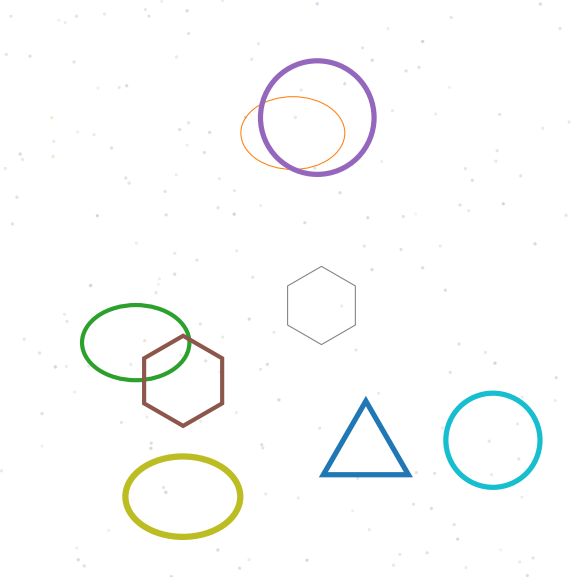[{"shape": "triangle", "thickness": 2.5, "radius": 0.43, "center": [0.634, 0.22]}, {"shape": "oval", "thickness": 0.5, "radius": 0.45, "center": [0.507, 0.769]}, {"shape": "oval", "thickness": 2, "radius": 0.46, "center": [0.235, 0.406]}, {"shape": "circle", "thickness": 2.5, "radius": 0.49, "center": [0.549, 0.796]}, {"shape": "hexagon", "thickness": 2, "radius": 0.39, "center": [0.317, 0.34]}, {"shape": "hexagon", "thickness": 0.5, "radius": 0.34, "center": [0.557, 0.47]}, {"shape": "oval", "thickness": 3, "radius": 0.5, "center": [0.317, 0.139]}, {"shape": "circle", "thickness": 2.5, "radius": 0.41, "center": [0.854, 0.237]}]